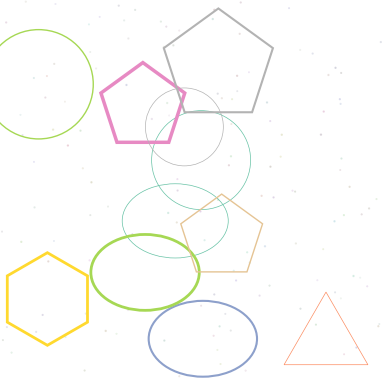[{"shape": "circle", "thickness": 0.5, "radius": 0.64, "center": [0.522, 0.584]}, {"shape": "oval", "thickness": 0.5, "radius": 0.69, "center": [0.455, 0.426]}, {"shape": "triangle", "thickness": 0.5, "radius": 0.63, "center": [0.847, 0.116]}, {"shape": "oval", "thickness": 1.5, "radius": 0.7, "center": [0.527, 0.12]}, {"shape": "pentagon", "thickness": 2.5, "radius": 0.57, "center": [0.371, 0.723]}, {"shape": "circle", "thickness": 1, "radius": 0.71, "center": [0.1, 0.781]}, {"shape": "oval", "thickness": 2, "radius": 0.7, "center": [0.377, 0.292]}, {"shape": "hexagon", "thickness": 2, "radius": 0.6, "center": [0.123, 0.223]}, {"shape": "pentagon", "thickness": 1, "radius": 0.56, "center": [0.576, 0.384]}, {"shape": "circle", "thickness": 0.5, "radius": 0.51, "center": [0.479, 0.67]}, {"shape": "pentagon", "thickness": 1.5, "radius": 0.75, "center": [0.567, 0.829]}]